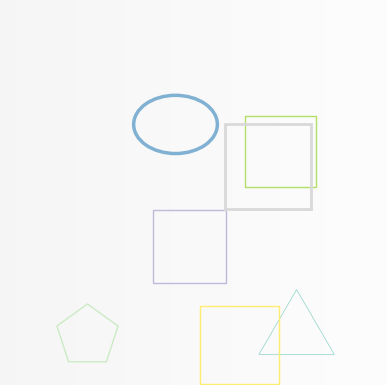[{"shape": "triangle", "thickness": 0.5, "radius": 0.56, "center": [0.765, 0.136]}, {"shape": "square", "thickness": 1, "radius": 0.47, "center": [0.489, 0.361]}, {"shape": "oval", "thickness": 2.5, "radius": 0.54, "center": [0.453, 0.677]}, {"shape": "square", "thickness": 1, "radius": 0.46, "center": [0.724, 0.607]}, {"shape": "square", "thickness": 2, "radius": 0.55, "center": [0.691, 0.567]}, {"shape": "pentagon", "thickness": 1, "radius": 0.41, "center": [0.226, 0.127]}, {"shape": "square", "thickness": 1, "radius": 0.51, "center": [0.619, 0.104]}]